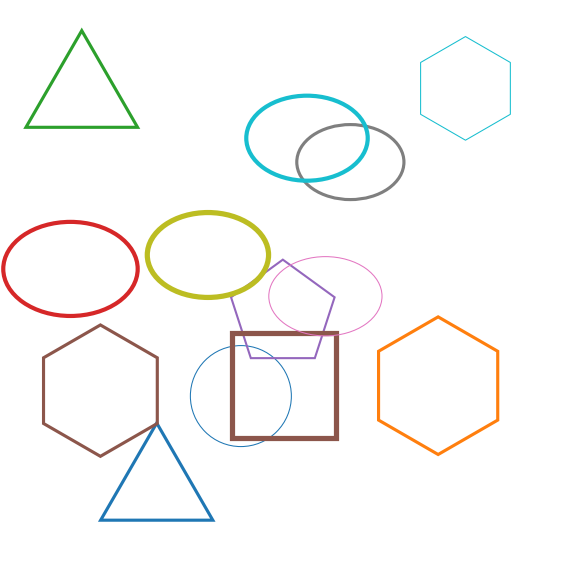[{"shape": "circle", "thickness": 0.5, "radius": 0.44, "center": [0.417, 0.313]}, {"shape": "triangle", "thickness": 1.5, "radius": 0.56, "center": [0.271, 0.154]}, {"shape": "hexagon", "thickness": 1.5, "radius": 0.6, "center": [0.759, 0.331]}, {"shape": "triangle", "thickness": 1.5, "radius": 0.56, "center": [0.142, 0.834]}, {"shape": "oval", "thickness": 2, "radius": 0.58, "center": [0.122, 0.533]}, {"shape": "pentagon", "thickness": 1, "radius": 0.47, "center": [0.49, 0.455]}, {"shape": "hexagon", "thickness": 1.5, "radius": 0.57, "center": [0.174, 0.323]}, {"shape": "square", "thickness": 2.5, "radius": 0.45, "center": [0.491, 0.332]}, {"shape": "oval", "thickness": 0.5, "radius": 0.49, "center": [0.563, 0.486]}, {"shape": "oval", "thickness": 1.5, "radius": 0.46, "center": [0.607, 0.718]}, {"shape": "oval", "thickness": 2.5, "radius": 0.53, "center": [0.36, 0.558]}, {"shape": "oval", "thickness": 2, "radius": 0.53, "center": [0.532, 0.76]}, {"shape": "hexagon", "thickness": 0.5, "radius": 0.45, "center": [0.806, 0.846]}]